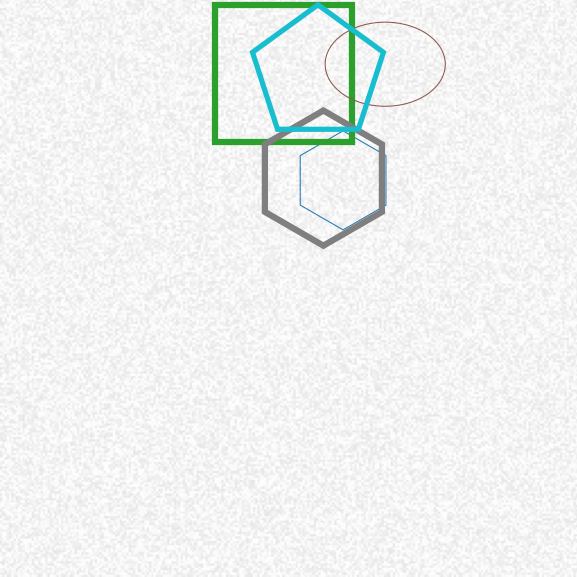[{"shape": "hexagon", "thickness": 0.5, "radius": 0.43, "center": [0.594, 0.687]}, {"shape": "square", "thickness": 3, "radius": 0.59, "center": [0.491, 0.872]}, {"shape": "oval", "thickness": 0.5, "radius": 0.52, "center": [0.667, 0.888]}, {"shape": "hexagon", "thickness": 3, "radius": 0.59, "center": [0.56, 0.691]}, {"shape": "pentagon", "thickness": 2.5, "radius": 0.6, "center": [0.551, 0.872]}]